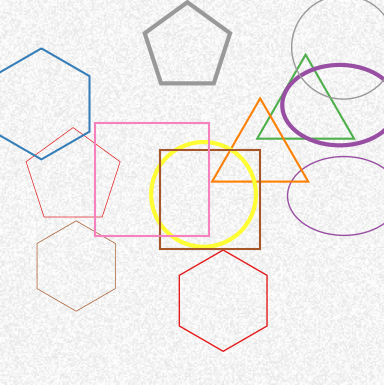[{"shape": "pentagon", "thickness": 0.5, "radius": 0.64, "center": [0.19, 0.54]}, {"shape": "hexagon", "thickness": 1, "radius": 0.66, "center": [0.58, 0.219]}, {"shape": "hexagon", "thickness": 1.5, "radius": 0.72, "center": [0.108, 0.73]}, {"shape": "triangle", "thickness": 1.5, "radius": 0.73, "center": [0.794, 0.712]}, {"shape": "oval", "thickness": 3, "radius": 0.75, "center": [0.882, 0.727]}, {"shape": "oval", "thickness": 1, "radius": 0.73, "center": [0.893, 0.491]}, {"shape": "triangle", "thickness": 1.5, "radius": 0.72, "center": [0.676, 0.6]}, {"shape": "circle", "thickness": 3, "radius": 0.68, "center": [0.529, 0.495]}, {"shape": "square", "thickness": 1.5, "radius": 0.65, "center": [0.546, 0.482]}, {"shape": "hexagon", "thickness": 0.5, "radius": 0.59, "center": [0.198, 0.309]}, {"shape": "square", "thickness": 1.5, "radius": 0.74, "center": [0.394, 0.534]}, {"shape": "circle", "thickness": 1, "radius": 0.67, "center": [0.892, 0.877]}, {"shape": "pentagon", "thickness": 3, "radius": 0.58, "center": [0.487, 0.878]}]